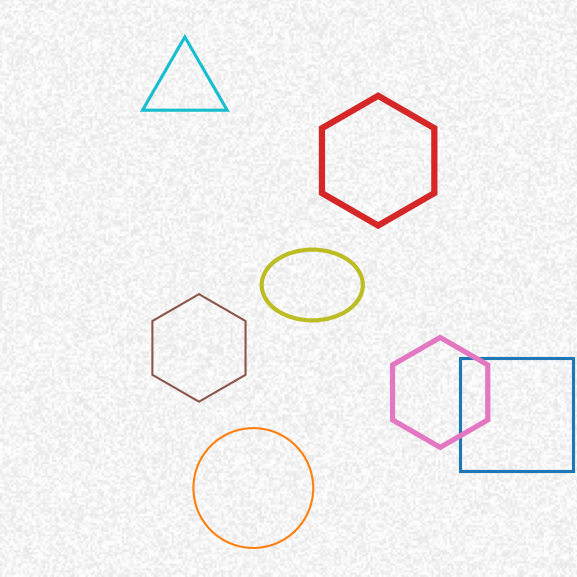[{"shape": "square", "thickness": 1.5, "radius": 0.49, "center": [0.895, 0.281]}, {"shape": "circle", "thickness": 1, "radius": 0.52, "center": [0.439, 0.154]}, {"shape": "hexagon", "thickness": 3, "radius": 0.56, "center": [0.655, 0.721]}, {"shape": "hexagon", "thickness": 1, "radius": 0.47, "center": [0.345, 0.397]}, {"shape": "hexagon", "thickness": 2.5, "radius": 0.48, "center": [0.762, 0.32]}, {"shape": "oval", "thickness": 2, "radius": 0.44, "center": [0.541, 0.506]}, {"shape": "triangle", "thickness": 1.5, "radius": 0.42, "center": [0.32, 0.851]}]